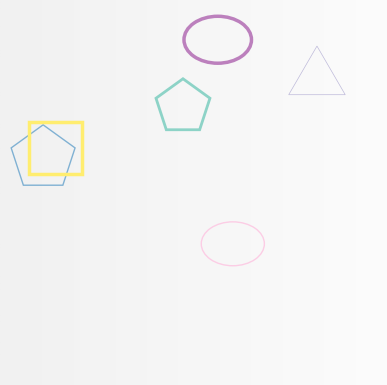[{"shape": "pentagon", "thickness": 2, "radius": 0.37, "center": [0.472, 0.722]}, {"shape": "triangle", "thickness": 0.5, "radius": 0.42, "center": [0.818, 0.796]}, {"shape": "pentagon", "thickness": 1, "radius": 0.43, "center": [0.111, 0.589]}, {"shape": "oval", "thickness": 1, "radius": 0.41, "center": [0.601, 0.367]}, {"shape": "oval", "thickness": 2.5, "radius": 0.44, "center": [0.562, 0.897]}, {"shape": "square", "thickness": 2.5, "radius": 0.34, "center": [0.143, 0.615]}]